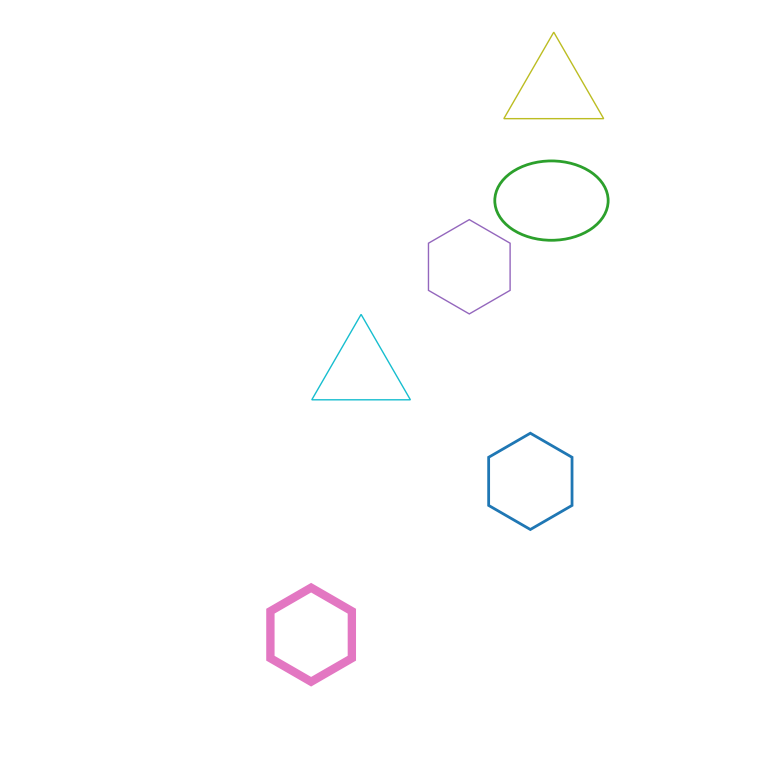[{"shape": "hexagon", "thickness": 1, "radius": 0.31, "center": [0.689, 0.375]}, {"shape": "oval", "thickness": 1, "radius": 0.37, "center": [0.716, 0.739]}, {"shape": "hexagon", "thickness": 0.5, "radius": 0.31, "center": [0.609, 0.654]}, {"shape": "hexagon", "thickness": 3, "radius": 0.31, "center": [0.404, 0.176]}, {"shape": "triangle", "thickness": 0.5, "radius": 0.37, "center": [0.719, 0.883]}, {"shape": "triangle", "thickness": 0.5, "radius": 0.37, "center": [0.469, 0.518]}]